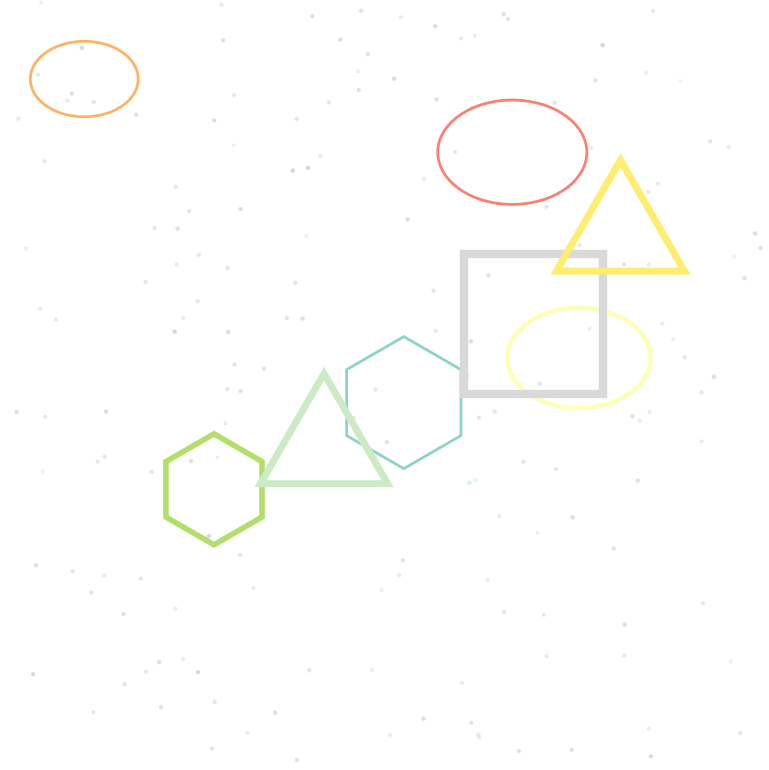[{"shape": "hexagon", "thickness": 1, "radius": 0.43, "center": [0.524, 0.477]}, {"shape": "oval", "thickness": 1.5, "radius": 0.47, "center": [0.752, 0.535]}, {"shape": "oval", "thickness": 1, "radius": 0.48, "center": [0.665, 0.802]}, {"shape": "oval", "thickness": 1, "radius": 0.35, "center": [0.109, 0.897]}, {"shape": "hexagon", "thickness": 2, "radius": 0.36, "center": [0.278, 0.365]}, {"shape": "square", "thickness": 3, "radius": 0.45, "center": [0.693, 0.579]}, {"shape": "triangle", "thickness": 2.5, "radius": 0.48, "center": [0.421, 0.42]}, {"shape": "triangle", "thickness": 2.5, "radius": 0.48, "center": [0.806, 0.696]}]